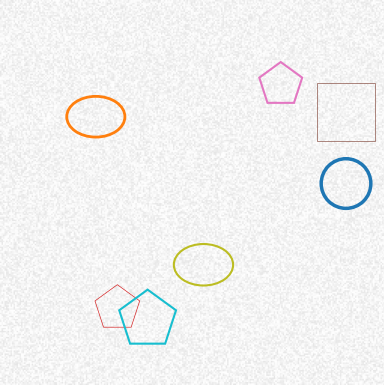[{"shape": "circle", "thickness": 2.5, "radius": 0.32, "center": [0.899, 0.523]}, {"shape": "oval", "thickness": 2, "radius": 0.38, "center": [0.249, 0.697]}, {"shape": "pentagon", "thickness": 0.5, "radius": 0.31, "center": [0.305, 0.2]}, {"shape": "square", "thickness": 0.5, "radius": 0.37, "center": [0.899, 0.71]}, {"shape": "pentagon", "thickness": 1.5, "radius": 0.29, "center": [0.729, 0.78]}, {"shape": "oval", "thickness": 1.5, "radius": 0.38, "center": [0.529, 0.312]}, {"shape": "pentagon", "thickness": 1.5, "radius": 0.39, "center": [0.383, 0.17]}]